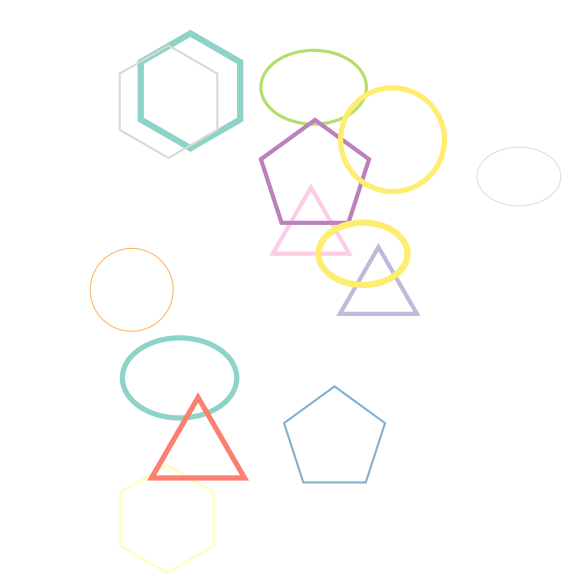[{"shape": "oval", "thickness": 2.5, "radius": 0.5, "center": [0.311, 0.345]}, {"shape": "hexagon", "thickness": 3, "radius": 0.5, "center": [0.33, 0.842]}, {"shape": "hexagon", "thickness": 1, "radius": 0.47, "center": [0.289, 0.1]}, {"shape": "triangle", "thickness": 2, "radius": 0.38, "center": [0.655, 0.494]}, {"shape": "triangle", "thickness": 2.5, "radius": 0.46, "center": [0.343, 0.218]}, {"shape": "pentagon", "thickness": 1, "radius": 0.46, "center": [0.579, 0.238]}, {"shape": "circle", "thickness": 0.5, "radius": 0.36, "center": [0.228, 0.497]}, {"shape": "oval", "thickness": 1.5, "radius": 0.46, "center": [0.543, 0.848]}, {"shape": "triangle", "thickness": 2, "radius": 0.38, "center": [0.539, 0.598]}, {"shape": "hexagon", "thickness": 1, "radius": 0.49, "center": [0.292, 0.823]}, {"shape": "pentagon", "thickness": 2, "radius": 0.49, "center": [0.545, 0.693]}, {"shape": "oval", "thickness": 0.5, "radius": 0.36, "center": [0.898, 0.693]}, {"shape": "circle", "thickness": 2.5, "radius": 0.45, "center": [0.68, 0.757]}, {"shape": "oval", "thickness": 3, "radius": 0.39, "center": [0.629, 0.56]}]